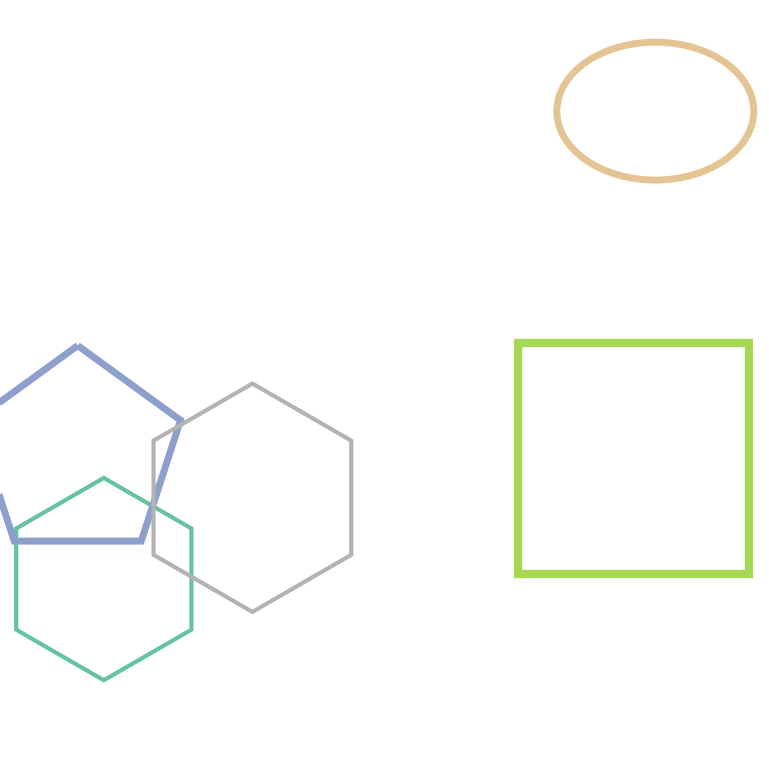[{"shape": "hexagon", "thickness": 1.5, "radius": 0.66, "center": [0.135, 0.248]}, {"shape": "pentagon", "thickness": 2.5, "radius": 0.7, "center": [0.101, 0.411]}, {"shape": "square", "thickness": 3, "radius": 0.75, "center": [0.822, 0.404]}, {"shape": "oval", "thickness": 2.5, "radius": 0.64, "center": [0.851, 0.856]}, {"shape": "hexagon", "thickness": 1.5, "radius": 0.74, "center": [0.328, 0.354]}]